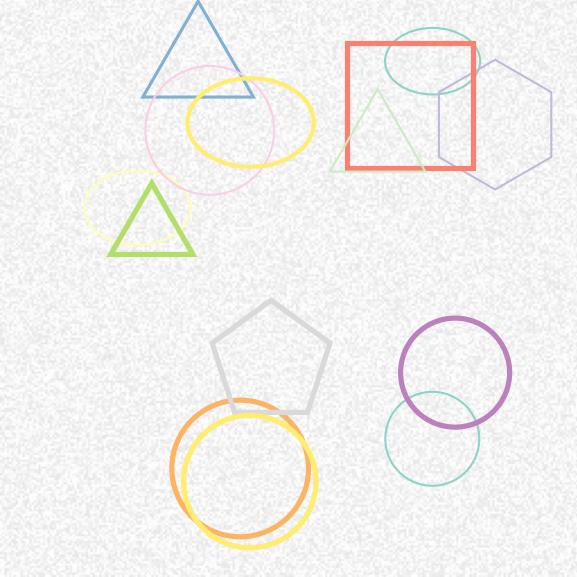[{"shape": "circle", "thickness": 1, "radius": 0.41, "center": [0.749, 0.239]}, {"shape": "oval", "thickness": 1, "radius": 0.41, "center": [0.749, 0.893]}, {"shape": "oval", "thickness": 1, "radius": 0.46, "center": [0.238, 0.639]}, {"shape": "hexagon", "thickness": 1, "radius": 0.56, "center": [0.857, 0.783]}, {"shape": "square", "thickness": 2.5, "radius": 0.54, "center": [0.71, 0.817]}, {"shape": "triangle", "thickness": 1.5, "radius": 0.55, "center": [0.343, 0.886]}, {"shape": "circle", "thickness": 2.5, "radius": 0.59, "center": [0.416, 0.188]}, {"shape": "triangle", "thickness": 2.5, "radius": 0.41, "center": [0.263, 0.6]}, {"shape": "circle", "thickness": 1, "radius": 0.56, "center": [0.363, 0.773]}, {"shape": "pentagon", "thickness": 2.5, "radius": 0.54, "center": [0.469, 0.372]}, {"shape": "circle", "thickness": 2.5, "radius": 0.47, "center": [0.788, 0.354]}, {"shape": "triangle", "thickness": 1, "radius": 0.48, "center": [0.654, 0.75]}, {"shape": "oval", "thickness": 2, "radius": 0.55, "center": [0.434, 0.787]}, {"shape": "circle", "thickness": 2.5, "radius": 0.57, "center": [0.433, 0.165]}]